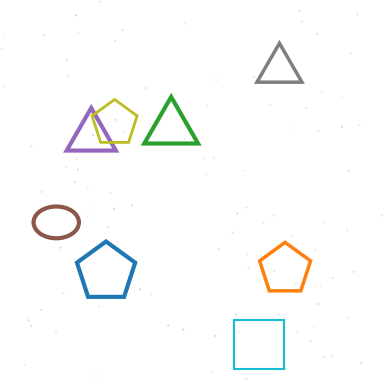[{"shape": "pentagon", "thickness": 3, "radius": 0.4, "center": [0.276, 0.293]}, {"shape": "pentagon", "thickness": 2.5, "radius": 0.35, "center": [0.74, 0.301]}, {"shape": "triangle", "thickness": 3, "radius": 0.4, "center": [0.445, 0.668]}, {"shape": "triangle", "thickness": 3, "radius": 0.37, "center": [0.237, 0.646]}, {"shape": "oval", "thickness": 3, "radius": 0.29, "center": [0.146, 0.422]}, {"shape": "triangle", "thickness": 2.5, "radius": 0.34, "center": [0.726, 0.82]}, {"shape": "pentagon", "thickness": 2, "radius": 0.31, "center": [0.298, 0.68]}, {"shape": "square", "thickness": 1.5, "radius": 0.32, "center": [0.673, 0.105]}]